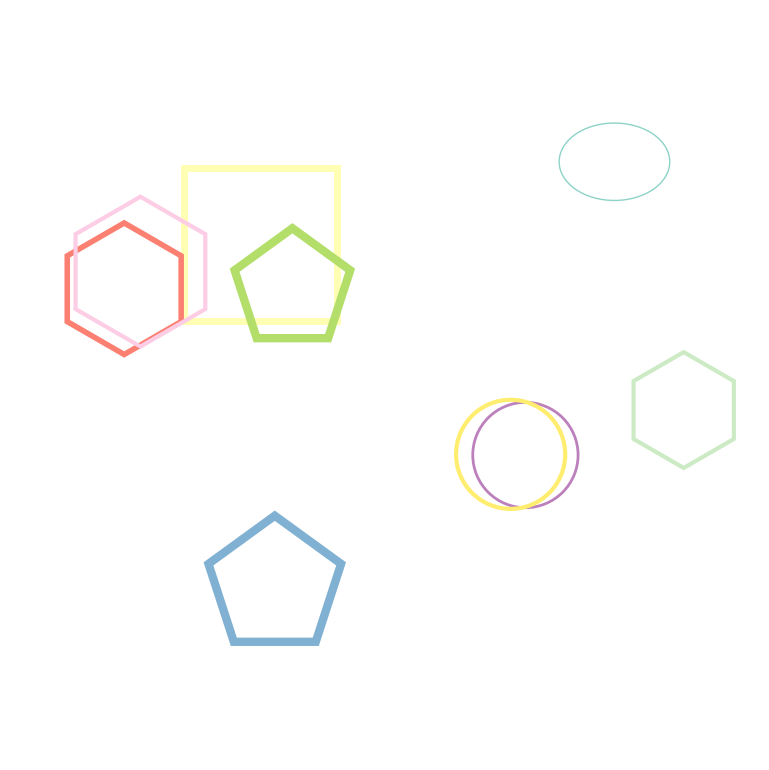[{"shape": "oval", "thickness": 0.5, "radius": 0.36, "center": [0.798, 0.79]}, {"shape": "square", "thickness": 2.5, "radius": 0.5, "center": [0.338, 0.682]}, {"shape": "hexagon", "thickness": 2, "radius": 0.43, "center": [0.161, 0.625]}, {"shape": "pentagon", "thickness": 3, "radius": 0.45, "center": [0.357, 0.24]}, {"shape": "pentagon", "thickness": 3, "radius": 0.39, "center": [0.38, 0.625]}, {"shape": "hexagon", "thickness": 1.5, "radius": 0.49, "center": [0.182, 0.647]}, {"shape": "circle", "thickness": 1, "radius": 0.34, "center": [0.682, 0.409]}, {"shape": "hexagon", "thickness": 1.5, "radius": 0.38, "center": [0.888, 0.467]}, {"shape": "circle", "thickness": 1.5, "radius": 0.35, "center": [0.663, 0.41]}]